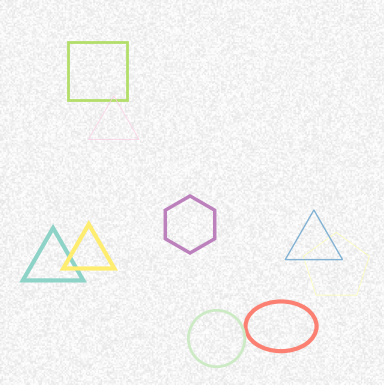[{"shape": "triangle", "thickness": 3, "radius": 0.45, "center": [0.138, 0.317]}, {"shape": "pentagon", "thickness": 0.5, "radius": 0.45, "center": [0.874, 0.306]}, {"shape": "oval", "thickness": 3, "radius": 0.46, "center": [0.73, 0.152]}, {"shape": "triangle", "thickness": 1, "radius": 0.43, "center": [0.815, 0.369]}, {"shape": "square", "thickness": 2, "radius": 0.38, "center": [0.253, 0.816]}, {"shape": "triangle", "thickness": 0.5, "radius": 0.38, "center": [0.295, 0.676]}, {"shape": "hexagon", "thickness": 2.5, "radius": 0.37, "center": [0.494, 0.417]}, {"shape": "circle", "thickness": 2, "radius": 0.37, "center": [0.563, 0.121]}, {"shape": "triangle", "thickness": 3, "radius": 0.38, "center": [0.231, 0.341]}]